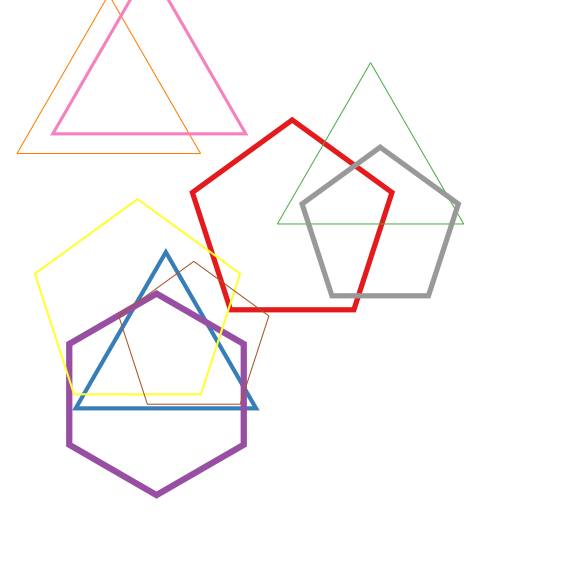[{"shape": "pentagon", "thickness": 2.5, "radius": 0.91, "center": [0.506, 0.61]}, {"shape": "triangle", "thickness": 2, "radius": 0.9, "center": [0.287, 0.382]}, {"shape": "triangle", "thickness": 0.5, "radius": 0.93, "center": [0.642, 0.704]}, {"shape": "hexagon", "thickness": 3, "radius": 0.87, "center": [0.271, 0.316]}, {"shape": "triangle", "thickness": 0.5, "radius": 0.92, "center": [0.188, 0.825]}, {"shape": "pentagon", "thickness": 1, "radius": 0.93, "center": [0.238, 0.467]}, {"shape": "pentagon", "thickness": 0.5, "radius": 0.68, "center": [0.336, 0.41]}, {"shape": "triangle", "thickness": 1.5, "radius": 0.96, "center": [0.259, 0.864]}, {"shape": "pentagon", "thickness": 2.5, "radius": 0.71, "center": [0.658, 0.602]}]